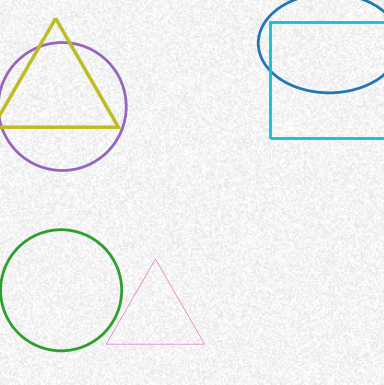[{"shape": "oval", "thickness": 2, "radius": 0.92, "center": [0.855, 0.888]}, {"shape": "circle", "thickness": 2, "radius": 0.79, "center": [0.159, 0.246]}, {"shape": "circle", "thickness": 2, "radius": 0.83, "center": [0.162, 0.723]}, {"shape": "triangle", "thickness": 0.5, "radius": 0.74, "center": [0.404, 0.18]}, {"shape": "triangle", "thickness": 2.5, "radius": 0.94, "center": [0.145, 0.764]}, {"shape": "square", "thickness": 2, "radius": 0.75, "center": [0.852, 0.793]}]